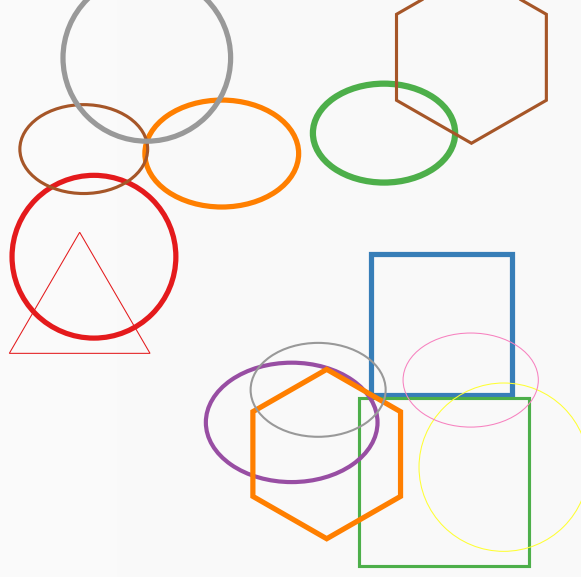[{"shape": "circle", "thickness": 2.5, "radius": 0.7, "center": [0.162, 0.555]}, {"shape": "triangle", "thickness": 0.5, "radius": 0.7, "center": [0.137, 0.457]}, {"shape": "square", "thickness": 2.5, "radius": 0.61, "center": [0.759, 0.437]}, {"shape": "oval", "thickness": 3, "radius": 0.61, "center": [0.661, 0.769]}, {"shape": "square", "thickness": 1.5, "radius": 0.73, "center": [0.764, 0.164]}, {"shape": "oval", "thickness": 2, "radius": 0.74, "center": [0.502, 0.268]}, {"shape": "hexagon", "thickness": 2.5, "radius": 0.73, "center": [0.562, 0.213]}, {"shape": "oval", "thickness": 2.5, "radius": 0.66, "center": [0.382, 0.733]}, {"shape": "circle", "thickness": 0.5, "radius": 0.73, "center": [0.867, 0.19]}, {"shape": "hexagon", "thickness": 1.5, "radius": 0.74, "center": [0.811, 0.9]}, {"shape": "oval", "thickness": 1.5, "radius": 0.55, "center": [0.144, 0.741]}, {"shape": "oval", "thickness": 0.5, "radius": 0.58, "center": [0.81, 0.341]}, {"shape": "circle", "thickness": 2.5, "radius": 0.72, "center": [0.253, 0.899]}, {"shape": "oval", "thickness": 1, "radius": 0.58, "center": [0.547, 0.324]}]